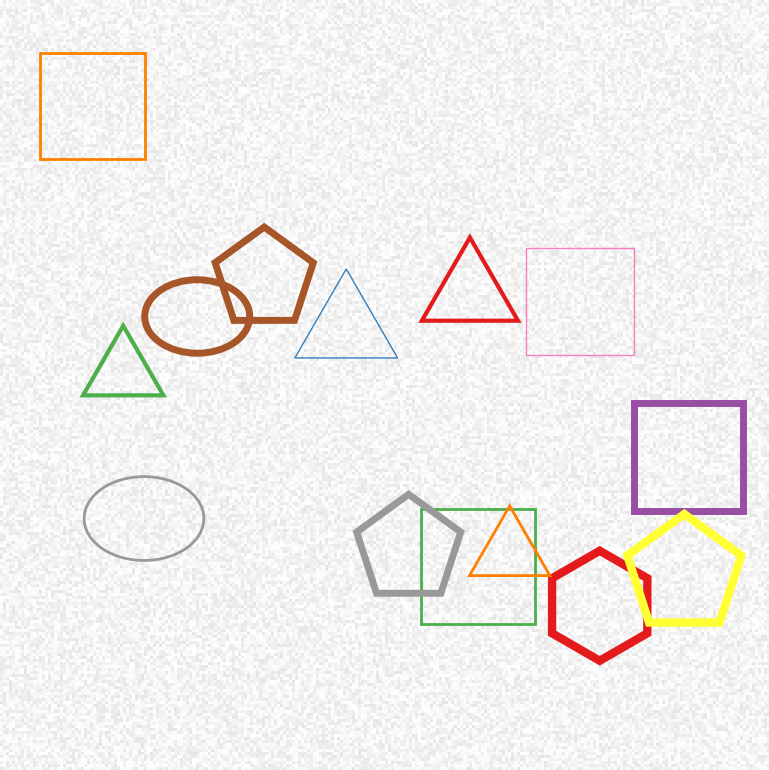[{"shape": "hexagon", "thickness": 3, "radius": 0.36, "center": [0.779, 0.213]}, {"shape": "triangle", "thickness": 1.5, "radius": 0.36, "center": [0.61, 0.62]}, {"shape": "triangle", "thickness": 0.5, "radius": 0.39, "center": [0.45, 0.574]}, {"shape": "square", "thickness": 1, "radius": 0.37, "center": [0.621, 0.265]}, {"shape": "triangle", "thickness": 1.5, "radius": 0.3, "center": [0.16, 0.517]}, {"shape": "square", "thickness": 2.5, "radius": 0.35, "center": [0.895, 0.407]}, {"shape": "square", "thickness": 1, "radius": 0.34, "center": [0.12, 0.863]}, {"shape": "triangle", "thickness": 1, "radius": 0.3, "center": [0.662, 0.283]}, {"shape": "pentagon", "thickness": 3, "radius": 0.39, "center": [0.889, 0.255]}, {"shape": "pentagon", "thickness": 2.5, "radius": 0.33, "center": [0.343, 0.638]}, {"shape": "oval", "thickness": 2.5, "radius": 0.34, "center": [0.256, 0.589]}, {"shape": "square", "thickness": 0.5, "radius": 0.35, "center": [0.753, 0.609]}, {"shape": "pentagon", "thickness": 2.5, "radius": 0.36, "center": [0.531, 0.287]}, {"shape": "oval", "thickness": 1, "radius": 0.39, "center": [0.187, 0.327]}]